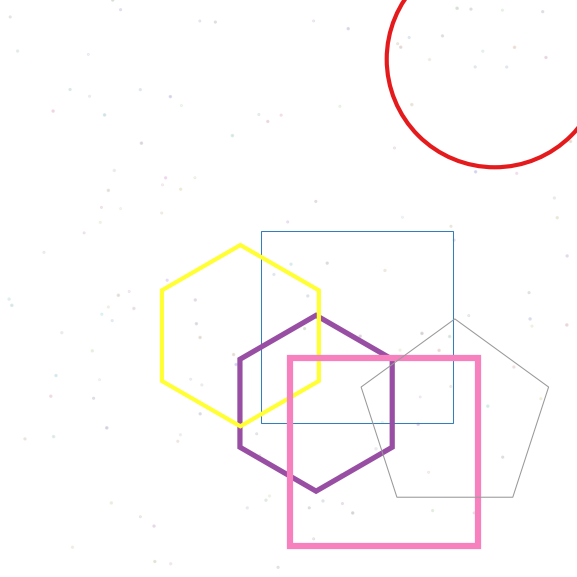[{"shape": "circle", "thickness": 2, "radius": 0.94, "center": [0.857, 0.897]}, {"shape": "square", "thickness": 0.5, "radius": 0.83, "center": [0.618, 0.433]}, {"shape": "hexagon", "thickness": 2.5, "radius": 0.76, "center": [0.547, 0.301]}, {"shape": "hexagon", "thickness": 2, "radius": 0.78, "center": [0.416, 0.418]}, {"shape": "square", "thickness": 3, "radius": 0.81, "center": [0.665, 0.216]}, {"shape": "pentagon", "thickness": 0.5, "radius": 0.85, "center": [0.788, 0.276]}]